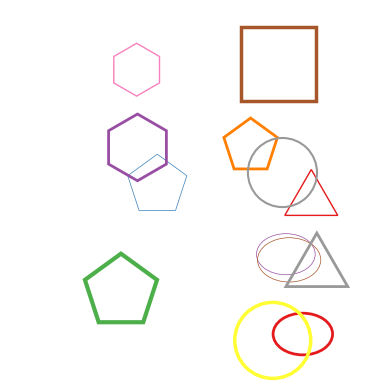[{"shape": "oval", "thickness": 2, "radius": 0.39, "center": [0.787, 0.132]}, {"shape": "triangle", "thickness": 1, "radius": 0.4, "center": [0.808, 0.48]}, {"shape": "pentagon", "thickness": 0.5, "radius": 0.4, "center": [0.409, 0.519]}, {"shape": "pentagon", "thickness": 3, "radius": 0.49, "center": [0.314, 0.243]}, {"shape": "hexagon", "thickness": 2, "radius": 0.43, "center": [0.357, 0.617]}, {"shape": "oval", "thickness": 0.5, "radius": 0.38, "center": [0.742, 0.34]}, {"shape": "pentagon", "thickness": 2, "radius": 0.37, "center": [0.651, 0.62]}, {"shape": "circle", "thickness": 2.5, "radius": 0.49, "center": [0.708, 0.116]}, {"shape": "oval", "thickness": 0.5, "radius": 0.41, "center": [0.751, 0.325]}, {"shape": "square", "thickness": 2.5, "radius": 0.48, "center": [0.724, 0.834]}, {"shape": "hexagon", "thickness": 1, "radius": 0.34, "center": [0.355, 0.819]}, {"shape": "triangle", "thickness": 2, "radius": 0.46, "center": [0.823, 0.302]}, {"shape": "circle", "thickness": 1.5, "radius": 0.45, "center": [0.734, 0.552]}]